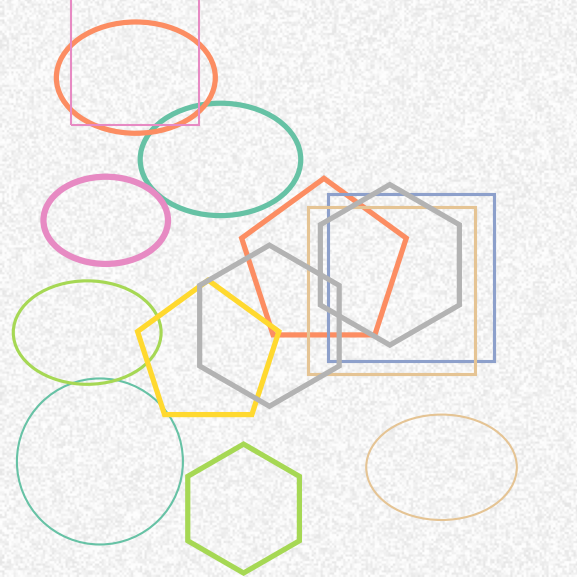[{"shape": "circle", "thickness": 1, "radius": 0.72, "center": [0.173, 0.2]}, {"shape": "oval", "thickness": 2.5, "radius": 0.7, "center": [0.382, 0.723]}, {"shape": "pentagon", "thickness": 2.5, "radius": 0.75, "center": [0.561, 0.54]}, {"shape": "oval", "thickness": 2.5, "radius": 0.69, "center": [0.235, 0.865]}, {"shape": "square", "thickness": 1.5, "radius": 0.72, "center": [0.712, 0.519]}, {"shape": "square", "thickness": 1, "radius": 0.55, "center": [0.234, 0.892]}, {"shape": "oval", "thickness": 3, "radius": 0.54, "center": [0.183, 0.618]}, {"shape": "oval", "thickness": 1.5, "radius": 0.64, "center": [0.151, 0.423]}, {"shape": "hexagon", "thickness": 2.5, "radius": 0.56, "center": [0.422, 0.119]}, {"shape": "pentagon", "thickness": 2.5, "radius": 0.64, "center": [0.361, 0.385]}, {"shape": "square", "thickness": 1.5, "radius": 0.72, "center": [0.677, 0.496]}, {"shape": "oval", "thickness": 1, "radius": 0.65, "center": [0.765, 0.19]}, {"shape": "hexagon", "thickness": 2.5, "radius": 0.69, "center": [0.675, 0.541]}, {"shape": "hexagon", "thickness": 2.5, "radius": 0.7, "center": [0.467, 0.435]}]